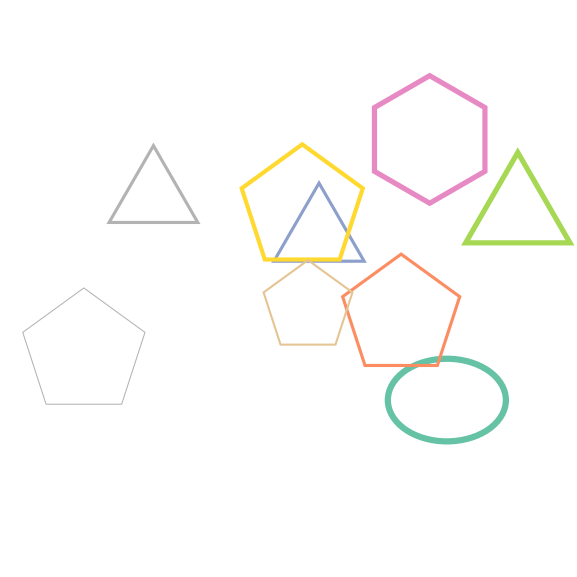[{"shape": "oval", "thickness": 3, "radius": 0.51, "center": [0.774, 0.306]}, {"shape": "pentagon", "thickness": 1.5, "radius": 0.53, "center": [0.695, 0.452]}, {"shape": "triangle", "thickness": 1.5, "radius": 0.45, "center": [0.552, 0.592]}, {"shape": "hexagon", "thickness": 2.5, "radius": 0.55, "center": [0.744, 0.758]}, {"shape": "triangle", "thickness": 2.5, "radius": 0.52, "center": [0.897, 0.631]}, {"shape": "pentagon", "thickness": 2, "radius": 0.55, "center": [0.523, 0.639]}, {"shape": "pentagon", "thickness": 1, "radius": 0.4, "center": [0.533, 0.468]}, {"shape": "triangle", "thickness": 1.5, "radius": 0.44, "center": [0.266, 0.658]}, {"shape": "pentagon", "thickness": 0.5, "radius": 0.56, "center": [0.145, 0.389]}]